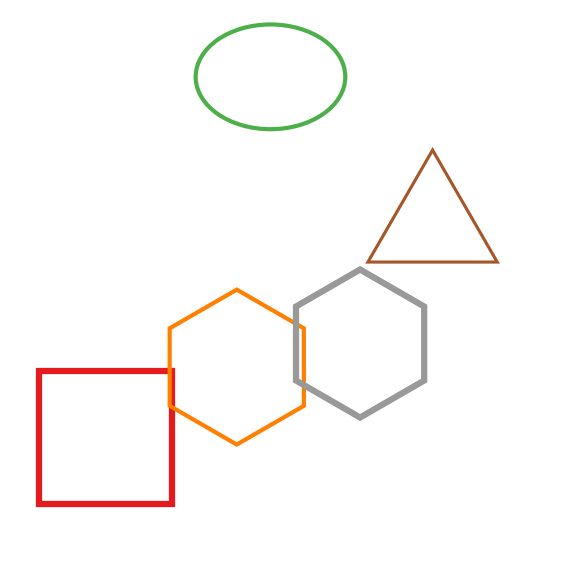[{"shape": "square", "thickness": 3, "radius": 0.58, "center": [0.183, 0.242]}, {"shape": "oval", "thickness": 2, "radius": 0.65, "center": [0.468, 0.866]}, {"shape": "hexagon", "thickness": 2, "radius": 0.67, "center": [0.41, 0.363]}, {"shape": "triangle", "thickness": 1.5, "radius": 0.65, "center": [0.749, 0.61]}, {"shape": "hexagon", "thickness": 3, "radius": 0.64, "center": [0.624, 0.404]}]